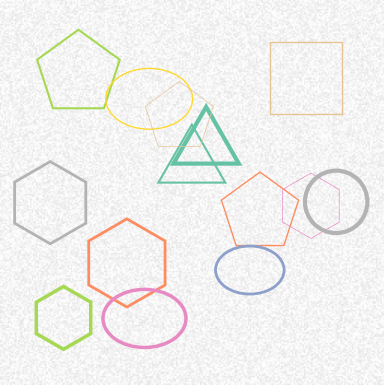[{"shape": "triangle", "thickness": 1.5, "radius": 0.5, "center": [0.498, 0.576]}, {"shape": "triangle", "thickness": 3, "radius": 0.49, "center": [0.535, 0.624]}, {"shape": "pentagon", "thickness": 1, "radius": 0.53, "center": [0.675, 0.448]}, {"shape": "hexagon", "thickness": 2, "radius": 0.57, "center": [0.33, 0.317]}, {"shape": "oval", "thickness": 2, "radius": 0.45, "center": [0.649, 0.299]}, {"shape": "hexagon", "thickness": 0.5, "radius": 0.42, "center": [0.808, 0.465]}, {"shape": "oval", "thickness": 2.5, "radius": 0.54, "center": [0.375, 0.173]}, {"shape": "pentagon", "thickness": 1.5, "radius": 0.56, "center": [0.204, 0.81]}, {"shape": "hexagon", "thickness": 2.5, "radius": 0.41, "center": [0.165, 0.174]}, {"shape": "oval", "thickness": 1, "radius": 0.56, "center": [0.387, 0.743]}, {"shape": "square", "thickness": 1, "radius": 0.47, "center": [0.796, 0.798]}, {"shape": "pentagon", "thickness": 0.5, "radius": 0.47, "center": [0.466, 0.695]}, {"shape": "hexagon", "thickness": 2, "radius": 0.53, "center": [0.13, 0.474]}, {"shape": "circle", "thickness": 3, "radius": 0.41, "center": [0.873, 0.476]}]